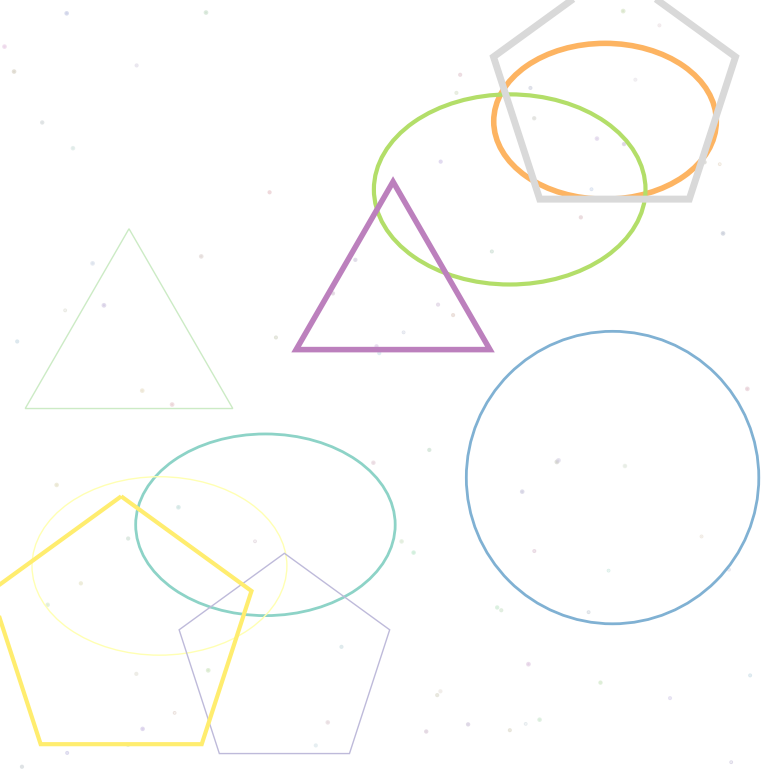[{"shape": "oval", "thickness": 1, "radius": 0.84, "center": [0.345, 0.318]}, {"shape": "oval", "thickness": 0.5, "radius": 0.83, "center": [0.207, 0.265]}, {"shape": "pentagon", "thickness": 0.5, "radius": 0.72, "center": [0.369, 0.138]}, {"shape": "circle", "thickness": 1, "radius": 0.95, "center": [0.796, 0.38]}, {"shape": "oval", "thickness": 2, "radius": 0.72, "center": [0.786, 0.843]}, {"shape": "oval", "thickness": 1.5, "radius": 0.88, "center": [0.662, 0.754]}, {"shape": "pentagon", "thickness": 2.5, "radius": 0.83, "center": [0.798, 0.875]}, {"shape": "triangle", "thickness": 2, "radius": 0.73, "center": [0.51, 0.619]}, {"shape": "triangle", "thickness": 0.5, "radius": 0.78, "center": [0.168, 0.547]}, {"shape": "pentagon", "thickness": 1.5, "radius": 0.89, "center": [0.157, 0.177]}]